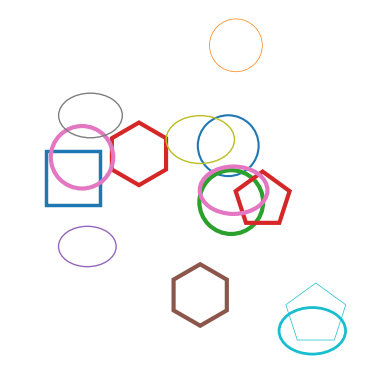[{"shape": "square", "thickness": 2.5, "radius": 0.35, "center": [0.189, 0.538]}, {"shape": "circle", "thickness": 1.5, "radius": 0.39, "center": [0.593, 0.622]}, {"shape": "circle", "thickness": 0.5, "radius": 0.34, "center": [0.613, 0.882]}, {"shape": "circle", "thickness": 3, "radius": 0.41, "center": [0.601, 0.475]}, {"shape": "hexagon", "thickness": 3, "radius": 0.41, "center": [0.361, 0.6]}, {"shape": "pentagon", "thickness": 3, "radius": 0.37, "center": [0.682, 0.481]}, {"shape": "oval", "thickness": 1, "radius": 0.37, "center": [0.227, 0.36]}, {"shape": "hexagon", "thickness": 3, "radius": 0.4, "center": [0.52, 0.234]}, {"shape": "circle", "thickness": 3, "radius": 0.41, "center": [0.213, 0.591]}, {"shape": "oval", "thickness": 3, "radius": 0.44, "center": [0.607, 0.506]}, {"shape": "oval", "thickness": 1, "radius": 0.41, "center": [0.235, 0.7]}, {"shape": "oval", "thickness": 1, "radius": 0.44, "center": [0.52, 0.637]}, {"shape": "oval", "thickness": 2, "radius": 0.43, "center": [0.811, 0.141]}, {"shape": "pentagon", "thickness": 0.5, "radius": 0.41, "center": [0.82, 0.183]}]